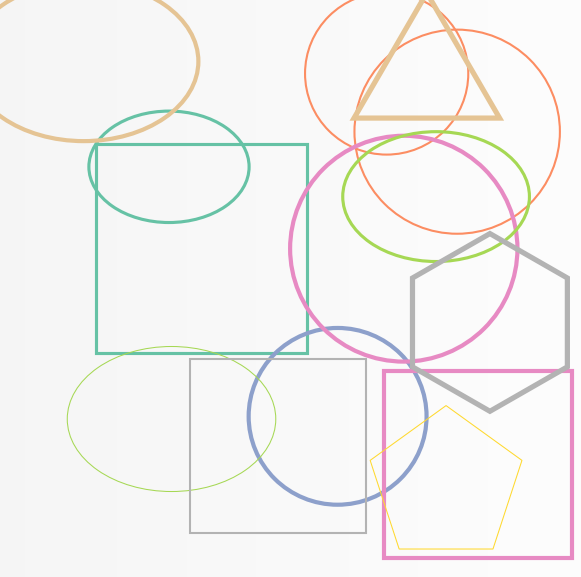[{"shape": "square", "thickness": 1.5, "radius": 0.9, "center": [0.346, 0.568]}, {"shape": "oval", "thickness": 1.5, "radius": 0.69, "center": [0.291, 0.71]}, {"shape": "circle", "thickness": 1, "radius": 0.7, "center": [0.665, 0.872]}, {"shape": "circle", "thickness": 1, "radius": 0.88, "center": [0.787, 0.771]}, {"shape": "circle", "thickness": 2, "radius": 0.77, "center": [0.581, 0.278]}, {"shape": "square", "thickness": 2, "radius": 0.81, "center": [0.823, 0.195]}, {"shape": "circle", "thickness": 2, "radius": 0.98, "center": [0.695, 0.569]}, {"shape": "oval", "thickness": 0.5, "radius": 0.9, "center": [0.295, 0.274]}, {"shape": "oval", "thickness": 1.5, "radius": 0.8, "center": [0.75, 0.659]}, {"shape": "pentagon", "thickness": 0.5, "radius": 0.69, "center": [0.767, 0.16]}, {"shape": "oval", "thickness": 2, "radius": 0.99, "center": [0.144, 0.893]}, {"shape": "triangle", "thickness": 2.5, "radius": 0.72, "center": [0.734, 0.867]}, {"shape": "hexagon", "thickness": 2.5, "radius": 0.77, "center": [0.843, 0.441]}, {"shape": "square", "thickness": 1, "radius": 0.76, "center": [0.478, 0.227]}]